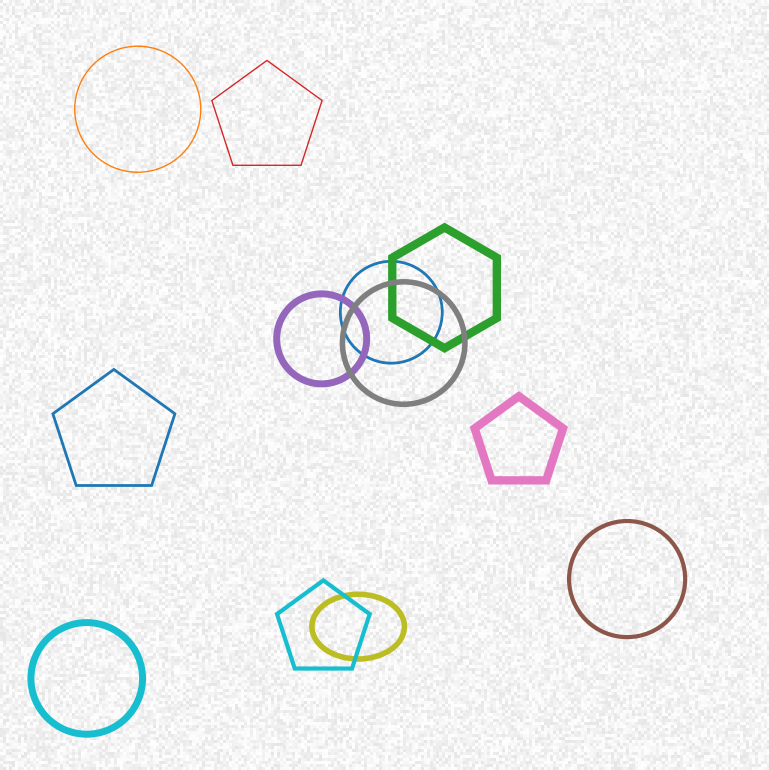[{"shape": "circle", "thickness": 1, "radius": 0.33, "center": [0.508, 0.594]}, {"shape": "pentagon", "thickness": 1, "radius": 0.42, "center": [0.148, 0.437]}, {"shape": "circle", "thickness": 0.5, "radius": 0.41, "center": [0.179, 0.858]}, {"shape": "hexagon", "thickness": 3, "radius": 0.39, "center": [0.577, 0.626]}, {"shape": "pentagon", "thickness": 0.5, "radius": 0.38, "center": [0.347, 0.846]}, {"shape": "circle", "thickness": 2.5, "radius": 0.29, "center": [0.418, 0.56]}, {"shape": "circle", "thickness": 1.5, "radius": 0.38, "center": [0.814, 0.248]}, {"shape": "pentagon", "thickness": 3, "radius": 0.3, "center": [0.674, 0.425]}, {"shape": "circle", "thickness": 2, "radius": 0.4, "center": [0.524, 0.554]}, {"shape": "oval", "thickness": 2, "radius": 0.3, "center": [0.465, 0.186]}, {"shape": "circle", "thickness": 2.5, "radius": 0.36, "center": [0.113, 0.119]}, {"shape": "pentagon", "thickness": 1.5, "radius": 0.32, "center": [0.42, 0.183]}]